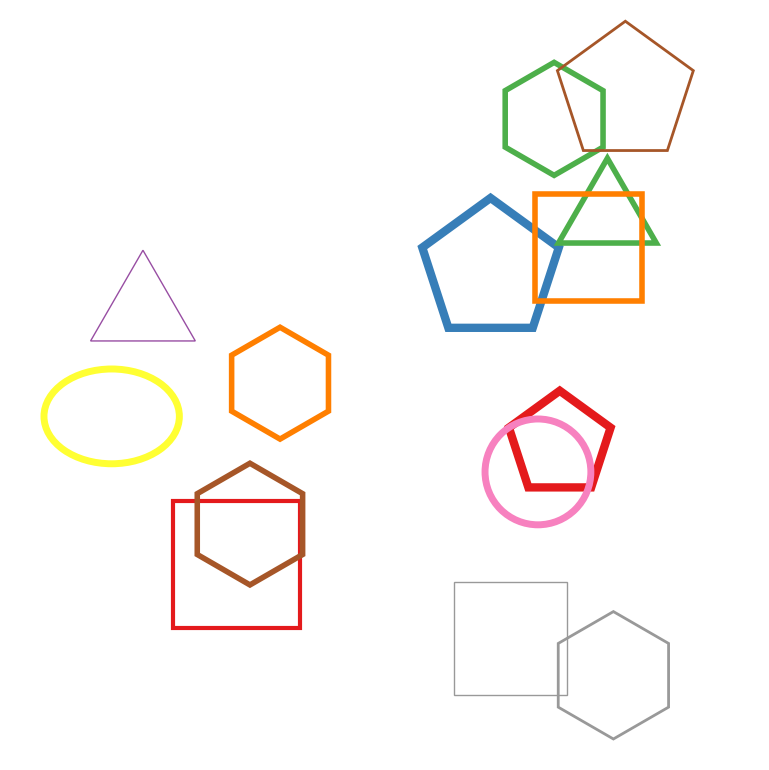[{"shape": "pentagon", "thickness": 3, "radius": 0.35, "center": [0.727, 0.423]}, {"shape": "square", "thickness": 1.5, "radius": 0.41, "center": [0.307, 0.267]}, {"shape": "pentagon", "thickness": 3, "radius": 0.47, "center": [0.637, 0.65]}, {"shape": "hexagon", "thickness": 2, "radius": 0.37, "center": [0.72, 0.846]}, {"shape": "triangle", "thickness": 2, "radius": 0.37, "center": [0.789, 0.721]}, {"shape": "triangle", "thickness": 0.5, "radius": 0.39, "center": [0.186, 0.596]}, {"shape": "hexagon", "thickness": 2, "radius": 0.36, "center": [0.364, 0.502]}, {"shape": "square", "thickness": 2, "radius": 0.35, "center": [0.764, 0.679]}, {"shape": "oval", "thickness": 2.5, "radius": 0.44, "center": [0.145, 0.459]}, {"shape": "hexagon", "thickness": 2, "radius": 0.39, "center": [0.325, 0.319]}, {"shape": "pentagon", "thickness": 1, "radius": 0.46, "center": [0.812, 0.88]}, {"shape": "circle", "thickness": 2.5, "radius": 0.34, "center": [0.699, 0.387]}, {"shape": "hexagon", "thickness": 1, "radius": 0.41, "center": [0.797, 0.123]}, {"shape": "square", "thickness": 0.5, "radius": 0.37, "center": [0.663, 0.171]}]